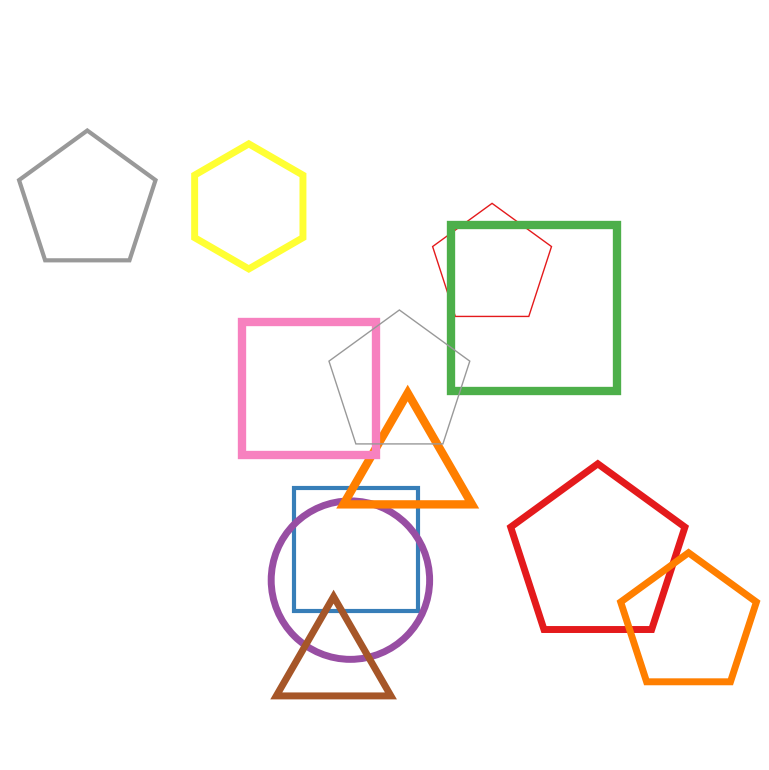[{"shape": "pentagon", "thickness": 2.5, "radius": 0.59, "center": [0.776, 0.279]}, {"shape": "pentagon", "thickness": 0.5, "radius": 0.41, "center": [0.639, 0.655]}, {"shape": "square", "thickness": 1.5, "radius": 0.4, "center": [0.463, 0.286]}, {"shape": "square", "thickness": 3, "radius": 0.54, "center": [0.694, 0.6]}, {"shape": "circle", "thickness": 2.5, "radius": 0.51, "center": [0.455, 0.247]}, {"shape": "triangle", "thickness": 3, "radius": 0.48, "center": [0.529, 0.393]}, {"shape": "pentagon", "thickness": 2.5, "radius": 0.46, "center": [0.894, 0.19]}, {"shape": "hexagon", "thickness": 2.5, "radius": 0.41, "center": [0.323, 0.732]}, {"shape": "triangle", "thickness": 2.5, "radius": 0.43, "center": [0.433, 0.139]}, {"shape": "square", "thickness": 3, "radius": 0.43, "center": [0.401, 0.495]}, {"shape": "pentagon", "thickness": 1.5, "radius": 0.47, "center": [0.113, 0.737]}, {"shape": "pentagon", "thickness": 0.5, "radius": 0.48, "center": [0.519, 0.501]}]